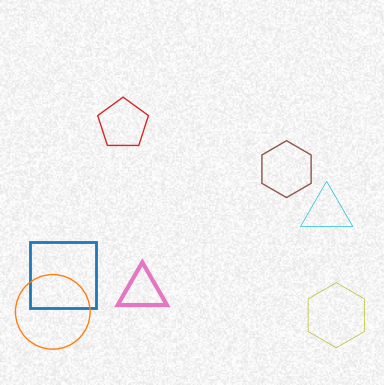[{"shape": "square", "thickness": 2, "radius": 0.43, "center": [0.163, 0.285]}, {"shape": "circle", "thickness": 1, "radius": 0.48, "center": [0.137, 0.19]}, {"shape": "pentagon", "thickness": 1, "radius": 0.35, "center": [0.32, 0.678]}, {"shape": "hexagon", "thickness": 1, "radius": 0.37, "center": [0.744, 0.561]}, {"shape": "triangle", "thickness": 3, "radius": 0.37, "center": [0.37, 0.245]}, {"shape": "hexagon", "thickness": 0.5, "radius": 0.42, "center": [0.874, 0.181]}, {"shape": "triangle", "thickness": 0.5, "radius": 0.39, "center": [0.848, 0.451]}]